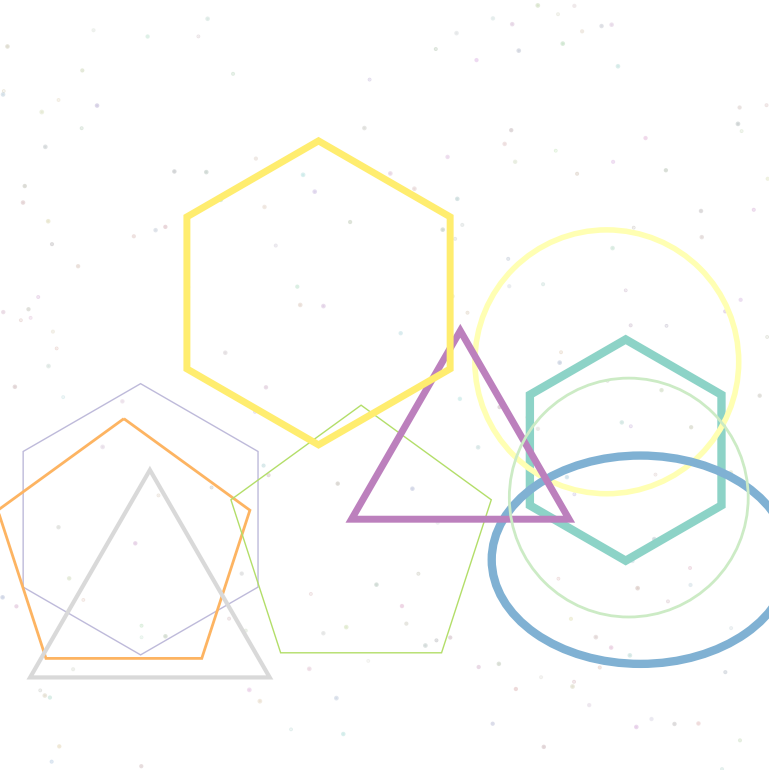[{"shape": "hexagon", "thickness": 3, "radius": 0.72, "center": [0.813, 0.415]}, {"shape": "circle", "thickness": 2, "radius": 0.86, "center": [0.788, 0.53]}, {"shape": "hexagon", "thickness": 0.5, "radius": 0.88, "center": [0.183, 0.326]}, {"shape": "oval", "thickness": 3, "radius": 0.97, "center": [0.832, 0.273]}, {"shape": "pentagon", "thickness": 1, "radius": 0.86, "center": [0.161, 0.284]}, {"shape": "pentagon", "thickness": 0.5, "radius": 0.89, "center": [0.469, 0.296]}, {"shape": "triangle", "thickness": 1.5, "radius": 0.9, "center": [0.195, 0.21]}, {"shape": "triangle", "thickness": 2.5, "radius": 0.82, "center": [0.598, 0.407]}, {"shape": "circle", "thickness": 1, "radius": 0.78, "center": [0.817, 0.354]}, {"shape": "hexagon", "thickness": 2.5, "radius": 0.99, "center": [0.414, 0.62]}]